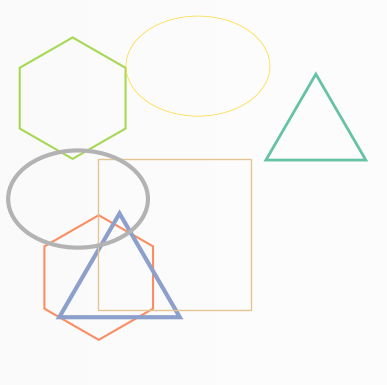[{"shape": "triangle", "thickness": 2, "radius": 0.74, "center": [0.815, 0.659]}, {"shape": "hexagon", "thickness": 1.5, "radius": 0.81, "center": [0.255, 0.279]}, {"shape": "triangle", "thickness": 3, "radius": 0.9, "center": [0.308, 0.266]}, {"shape": "hexagon", "thickness": 1.5, "radius": 0.79, "center": [0.187, 0.745]}, {"shape": "oval", "thickness": 0.5, "radius": 0.93, "center": [0.511, 0.828]}, {"shape": "square", "thickness": 1, "radius": 0.98, "center": [0.45, 0.391]}, {"shape": "oval", "thickness": 3, "radius": 0.9, "center": [0.201, 0.483]}]